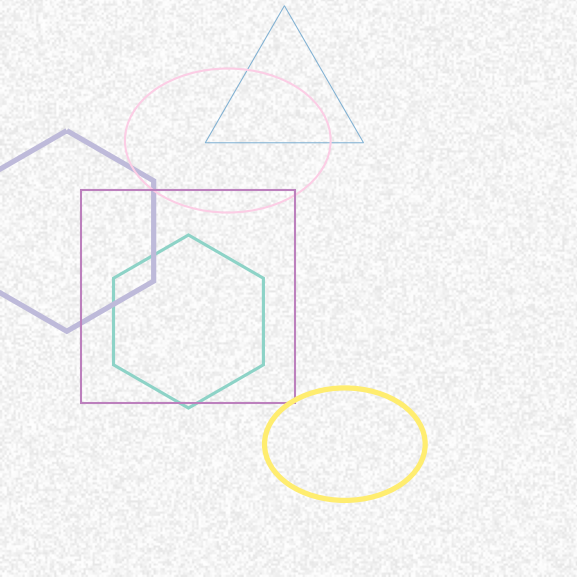[{"shape": "hexagon", "thickness": 1.5, "radius": 0.75, "center": [0.326, 0.442]}, {"shape": "hexagon", "thickness": 2.5, "radius": 0.87, "center": [0.116, 0.599]}, {"shape": "triangle", "thickness": 0.5, "radius": 0.79, "center": [0.492, 0.831]}, {"shape": "oval", "thickness": 1, "radius": 0.89, "center": [0.394, 0.756]}, {"shape": "square", "thickness": 1, "radius": 0.92, "center": [0.326, 0.485]}, {"shape": "oval", "thickness": 2.5, "radius": 0.7, "center": [0.597, 0.23]}]